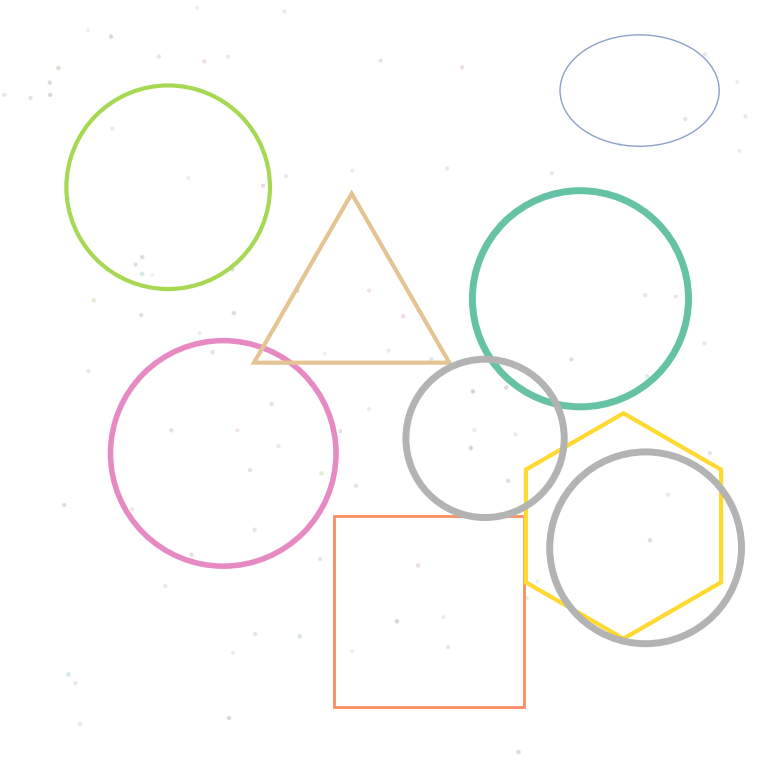[{"shape": "circle", "thickness": 2.5, "radius": 0.7, "center": [0.754, 0.612]}, {"shape": "square", "thickness": 1, "radius": 0.62, "center": [0.557, 0.206]}, {"shape": "oval", "thickness": 0.5, "radius": 0.52, "center": [0.831, 0.882]}, {"shape": "circle", "thickness": 2, "radius": 0.73, "center": [0.29, 0.411]}, {"shape": "circle", "thickness": 1.5, "radius": 0.66, "center": [0.218, 0.757]}, {"shape": "hexagon", "thickness": 1.5, "radius": 0.73, "center": [0.81, 0.317]}, {"shape": "triangle", "thickness": 1.5, "radius": 0.73, "center": [0.457, 0.602]}, {"shape": "circle", "thickness": 2.5, "radius": 0.51, "center": [0.63, 0.431]}, {"shape": "circle", "thickness": 2.5, "radius": 0.62, "center": [0.838, 0.289]}]